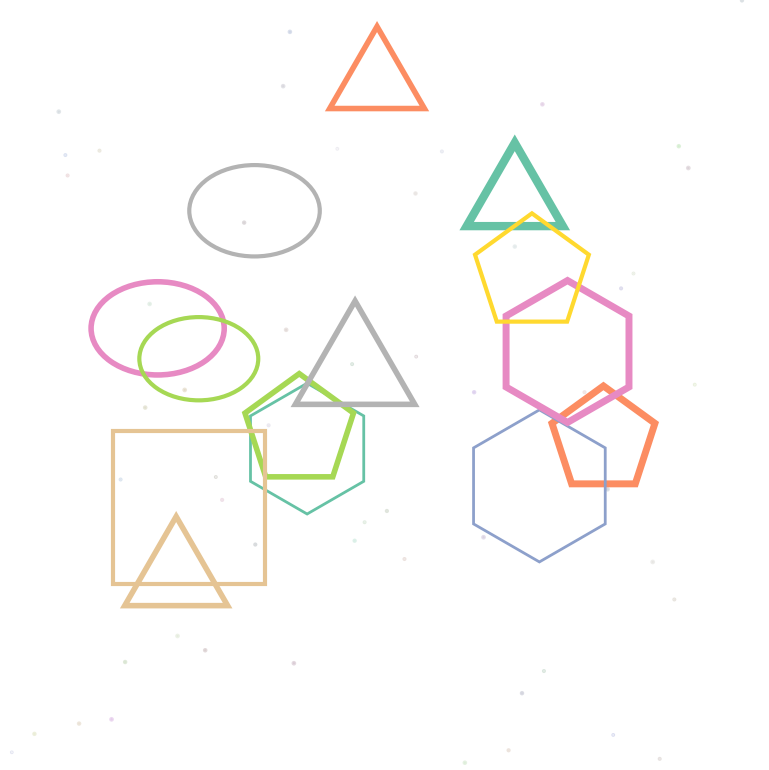[{"shape": "triangle", "thickness": 3, "radius": 0.36, "center": [0.669, 0.742]}, {"shape": "hexagon", "thickness": 1, "radius": 0.42, "center": [0.399, 0.417]}, {"shape": "pentagon", "thickness": 2.5, "radius": 0.35, "center": [0.784, 0.428]}, {"shape": "triangle", "thickness": 2, "radius": 0.35, "center": [0.49, 0.895]}, {"shape": "hexagon", "thickness": 1, "radius": 0.49, "center": [0.701, 0.369]}, {"shape": "oval", "thickness": 2, "radius": 0.43, "center": [0.205, 0.574]}, {"shape": "hexagon", "thickness": 2.5, "radius": 0.46, "center": [0.737, 0.544]}, {"shape": "oval", "thickness": 1.5, "radius": 0.39, "center": [0.258, 0.534]}, {"shape": "pentagon", "thickness": 2, "radius": 0.37, "center": [0.389, 0.441]}, {"shape": "pentagon", "thickness": 1.5, "radius": 0.39, "center": [0.691, 0.645]}, {"shape": "triangle", "thickness": 2, "radius": 0.39, "center": [0.229, 0.252]}, {"shape": "square", "thickness": 1.5, "radius": 0.49, "center": [0.245, 0.341]}, {"shape": "oval", "thickness": 1.5, "radius": 0.42, "center": [0.331, 0.726]}, {"shape": "triangle", "thickness": 2, "radius": 0.45, "center": [0.461, 0.52]}]